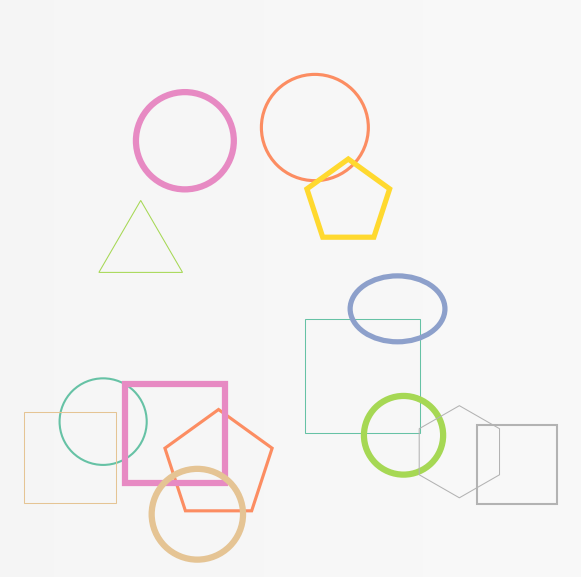[{"shape": "circle", "thickness": 1, "radius": 0.37, "center": [0.177, 0.269]}, {"shape": "square", "thickness": 0.5, "radius": 0.5, "center": [0.623, 0.348]}, {"shape": "pentagon", "thickness": 1.5, "radius": 0.48, "center": [0.376, 0.193]}, {"shape": "circle", "thickness": 1.5, "radius": 0.46, "center": [0.542, 0.778]}, {"shape": "oval", "thickness": 2.5, "radius": 0.41, "center": [0.684, 0.464]}, {"shape": "circle", "thickness": 3, "radius": 0.42, "center": [0.318, 0.755]}, {"shape": "square", "thickness": 3, "radius": 0.43, "center": [0.301, 0.249]}, {"shape": "circle", "thickness": 3, "radius": 0.34, "center": [0.694, 0.245]}, {"shape": "triangle", "thickness": 0.5, "radius": 0.42, "center": [0.242, 0.569]}, {"shape": "pentagon", "thickness": 2.5, "radius": 0.37, "center": [0.599, 0.649]}, {"shape": "square", "thickness": 0.5, "radius": 0.39, "center": [0.12, 0.207]}, {"shape": "circle", "thickness": 3, "radius": 0.39, "center": [0.34, 0.109]}, {"shape": "hexagon", "thickness": 0.5, "radius": 0.4, "center": [0.79, 0.217]}, {"shape": "square", "thickness": 1, "radius": 0.34, "center": [0.889, 0.195]}]